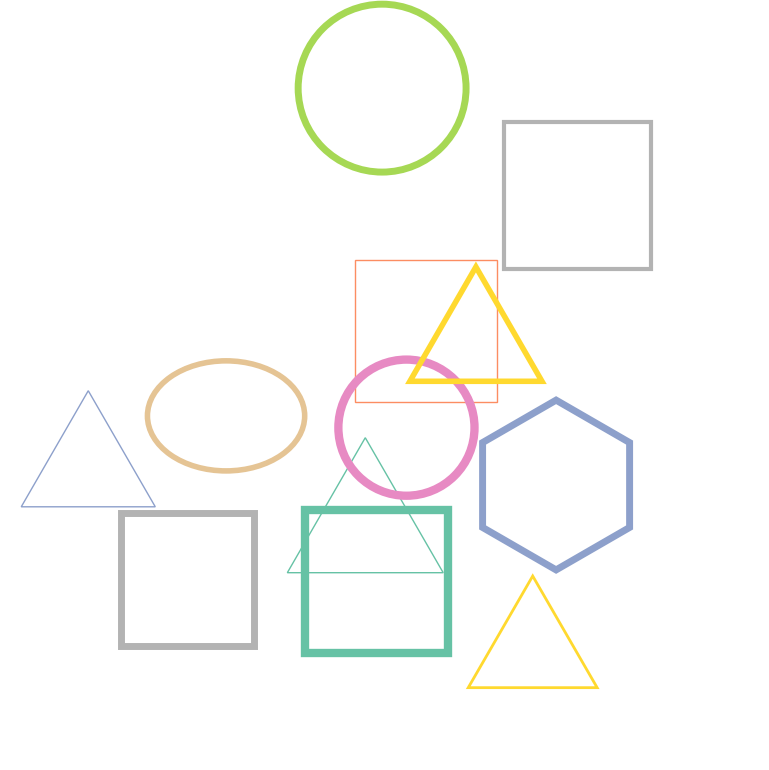[{"shape": "square", "thickness": 3, "radius": 0.47, "center": [0.489, 0.245]}, {"shape": "triangle", "thickness": 0.5, "radius": 0.58, "center": [0.474, 0.315]}, {"shape": "square", "thickness": 0.5, "radius": 0.46, "center": [0.554, 0.571]}, {"shape": "hexagon", "thickness": 2.5, "radius": 0.55, "center": [0.722, 0.37]}, {"shape": "triangle", "thickness": 0.5, "radius": 0.5, "center": [0.115, 0.392]}, {"shape": "circle", "thickness": 3, "radius": 0.44, "center": [0.528, 0.445]}, {"shape": "circle", "thickness": 2.5, "radius": 0.55, "center": [0.496, 0.886]}, {"shape": "triangle", "thickness": 2, "radius": 0.5, "center": [0.618, 0.554]}, {"shape": "triangle", "thickness": 1, "radius": 0.48, "center": [0.692, 0.155]}, {"shape": "oval", "thickness": 2, "radius": 0.51, "center": [0.294, 0.46]}, {"shape": "square", "thickness": 2.5, "radius": 0.43, "center": [0.244, 0.247]}, {"shape": "square", "thickness": 1.5, "radius": 0.48, "center": [0.75, 0.746]}]